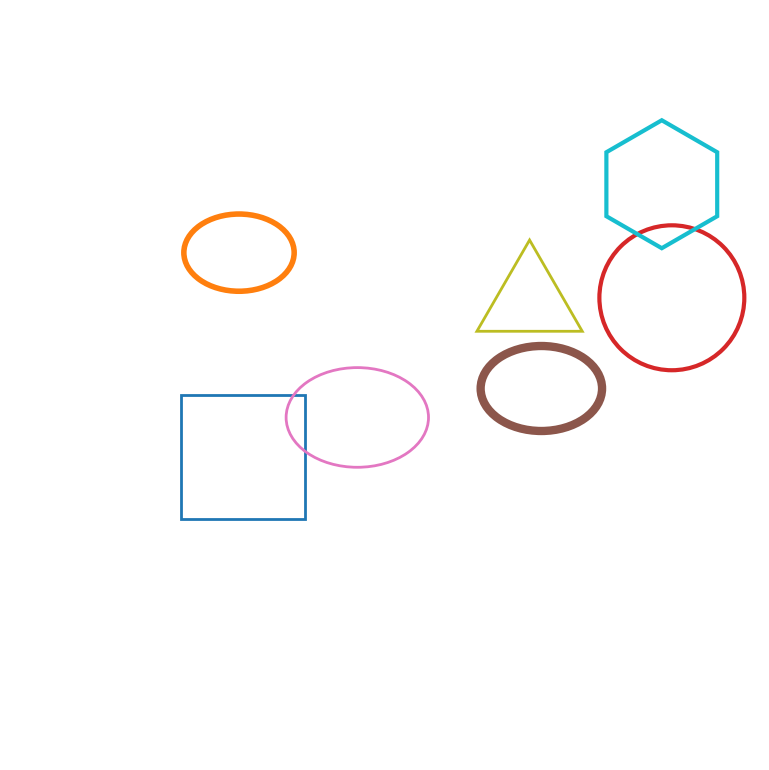[{"shape": "square", "thickness": 1, "radius": 0.4, "center": [0.315, 0.406]}, {"shape": "oval", "thickness": 2, "radius": 0.36, "center": [0.31, 0.672]}, {"shape": "circle", "thickness": 1.5, "radius": 0.47, "center": [0.873, 0.613]}, {"shape": "oval", "thickness": 3, "radius": 0.39, "center": [0.703, 0.495]}, {"shape": "oval", "thickness": 1, "radius": 0.46, "center": [0.464, 0.458]}, {"shape": "triangle", "thickness": 1, "radius": 0.39, "center": [0.688, 0.609]}, {"shape": "hexagon", "thickness": 1.5, "radius": 0.42, "center": [0.859, 0.761]}]